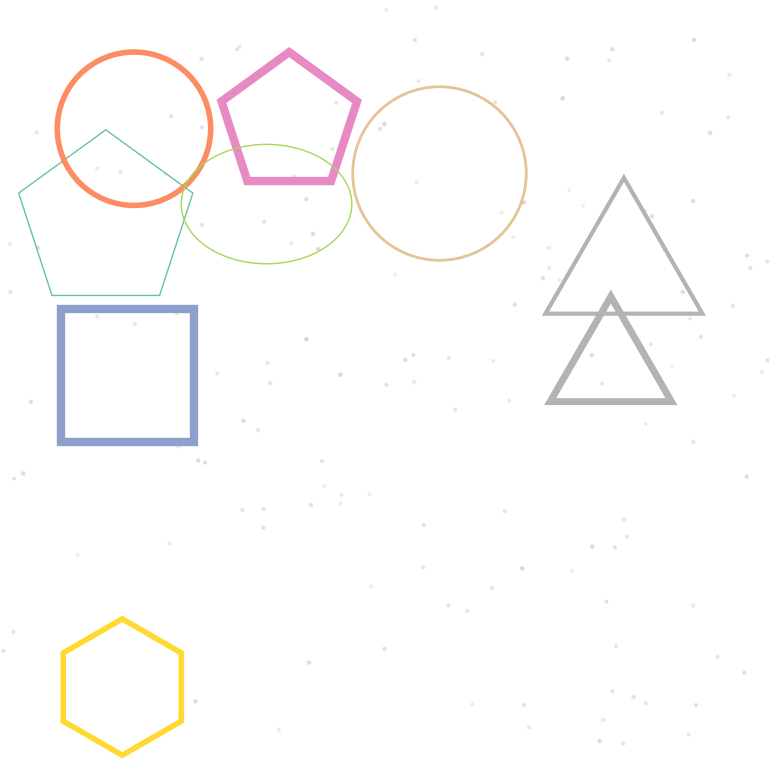[{"shape": "pentagon", "thickness": 0.5, "radius": 0.59, "center": [0.137, 0.712]}, {"shape": "circle", "thickness": 2, "radius": 0.5, "center": [0.174, 0.833]}, {"shape": "square", "thickness": 3, "radius": 0.43, "center": [0.166, 0.512]}, {"shape": "pentagon", "thickness": 3, "radius": 0.46, "center": [0.376, 0.84]}, {"shape": "oval", "thickness": 0.5, "radius": 0.55, "center": [0.346, 0.735]}, {"shape": "hexagon", "thickness": 2, "radius": 0.44, "center": [0.159, 0.108]}, {"shape": "circle", "thickness": 1, "radius": 0.56, "center": [0.571, 0.775]}, {"shape": "triangle", "thickness": 2.5, "radius": 0.45, "center": [0.793, 0.524]}, {"shape": "triangle", "thickness": 1.5, "radius": 0.59, "center": [0.81, 0.651]}]